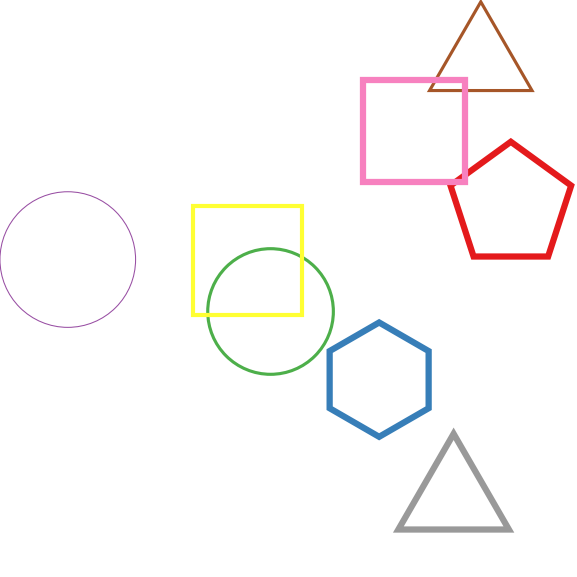[{"shape": "pentagon", "thickness": 3, "radius": 0.55, "center": [0.885, 0.644]}, {"shape": "hexagon", "thickness": 3, "radius": 0.49, "center": [0.657, 0.342]}, {"shape": "circle", "thickness": 1.5, "radius": 0.54, "center": [0.468, 0.46]}, {"shape": "circle", "thickness": 0.5, "radius": 0.59, "center": [0.117, 0.55]}, {"shape": "square", "thickness": 2, "radius": 0.47, "center": [0.428, 0.548]}, {"shape": "triangle", "thickness": 1.5, "radius": 0.51, "center": [0.833, 0.894]}, {"shape": "square", "thickness": 3, "radius": 0.44, "center": [0.717, 0.772]}, {"shape": "triangle", "thickness": 3, "radius": 0.55, "center": [0.786, 0.137]}]